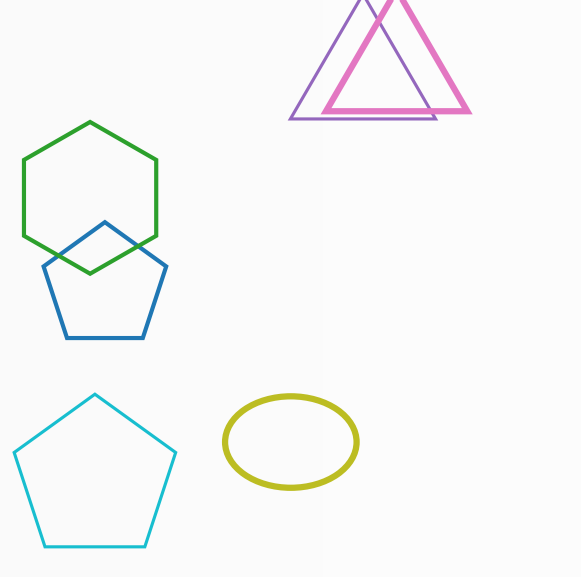[{"shape": "pentagon", "thickness": 2, "radius": 0.55, "center": [0.18, 0.504]}, {"shape": "hexagon", "thickness": 2, "radius": 0.66, "center": [0.155, 0.657]}, {"shape": "triangle", "thickness": 1.5, "radius": 0.72, "center": [0.624, 0.865]}, {"shape": "triangle", "thickness": 3, "radius": 0.7, "center": [0.682, 0.877]}, {"shape": "oval", "thickness": 3, "radius": 0.57, "center": [0.5, 0.234]}, {"shape": "pentagon", "thickness": 1.5, "radius": 0.73, "center": [0.163, 0.17]}]